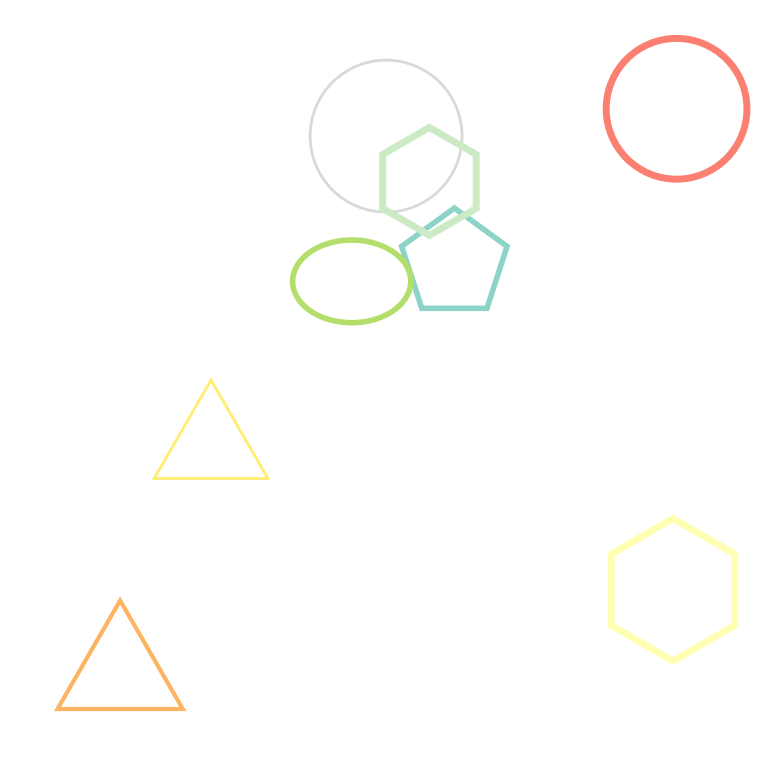[{"shape": "pentagon", "thickness": 2, "radius": 0.36, "center": [0.59, 0.658]}, {"shape": "hexagon", "thickness": 2.5, "radius": 0.46, "center": [0.874, 0.234]}, {"shape": "circle", "thickness": 2.5, "radius": 0.46, "center": [0.879, 0.859]}, {"shape": "triangle", "thickness": 1.5, "radius": 0.47, "center": [0.156, 0.126]}, {"shape": "oval", "thickness": 2, "radius": 0.38, "center": [0.457, 0.635]}, {"shape": "circle", "thickness": 1, "radius": 0.49, "center": [0.501, 0.823]}, {"shape": "hexagon", "thickness": 2.5, "radius": 0.35, "center": [0.558, 0.764]}, {"shape": "triangle", "thickness": 1, "radius": 0.43, "center": [0.274, 0.421]}]